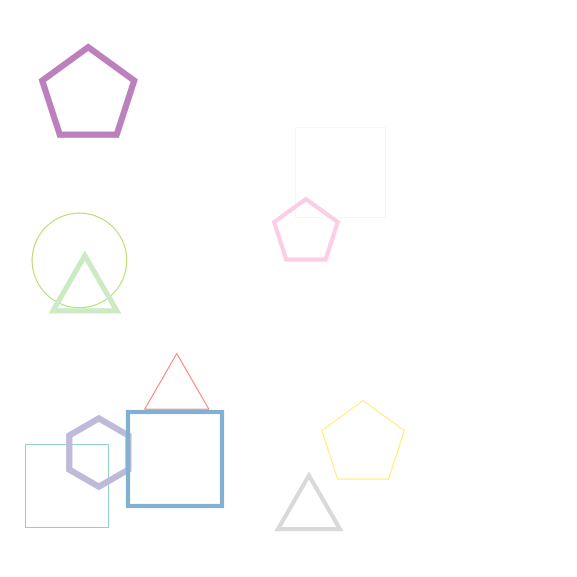[{"shape": "square", "thickness": 0.5, "radius": 0.36, "center": [0.115, 0.158]}, {"shape": "square", "thickness": 0.5, "radius": 0.39, "center": [0.589, 0.702]}, {"shape": "hexagon", "thickness": 3, "radius": 0.3, "center": [0.171, 0.216]}, {"shape": "triangle", "thickness": 0.5, "radius": 0.32, "center": [0.306, 0.323]}, {"shape": "square", "thickness": 2, "radius": 0.41, "center": [0.303, 0.204]}, {"shape": "circle", "thickness": 0.5, "radius": 0.41, "center": [0.138, 0.548]}, {"shape": "pentagon", "thickness": 2, "radius": 0.29, "center": [0.53, 0.597]}, {"shape": "triangle", "thickness": 2, "radius": 0.31, "center": [0.535, 0.114]}, {"shape": "pentagon", "thickness": 3, "radius": 0.42, "center": [0.153, 0.834]}, {"shape": "triangle", "thickness": 2.5, "radius": 0.32, "center": [0.147, 0.493]}, {"shape": "pentagon", "thickness": 0.5, "radius": 0.38, "center": [0.629, 0.23]}]